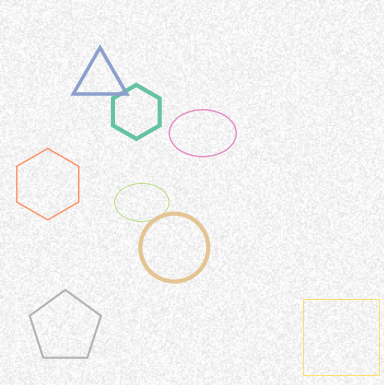[{"shape": "hexagon", "thickness": 3, "radius": 0.35, "center": [0.354, 0.709]}, {"shape": "hexagon", "thickness": 1, "radius": 0.46, "center": [0.124, 0.522]}, {"shape": "triangle", "thickness": 2.5, "radius": 0.4, "center": [0.26, 0.796]}, {"shape": "oval", "thickness": 1, "radius": 0.43, "center": [0.527, 0.654]}, {"shape": "oval", "thickness": 0.5, "radius": 0.35, "center": [0.368, 0.474]}, {"shape": "square", "thickness": 0.5, "radius": 0.49, "center": [0.886, 0.124]}, {"shape": "circle", "thickness": 3, "radius": 0.44, "center": [0.453, 0.357]}, {"shape": "pentagon", "thickness": 1.5, "radius": 0.49, "center": [0.17, 0.15]}]